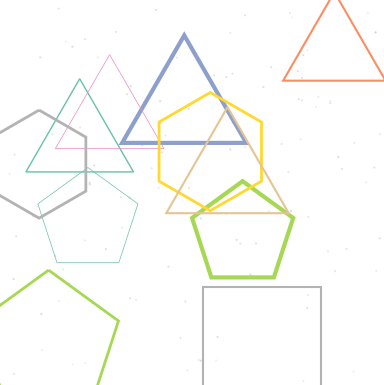[{"shape": "pentagon", "thickness": 0.5, "radius": 0.68, "center": [0.228, 0.428]}, {"shape": "triangle", "thickness": 1, "radius": 0.81, "center": [0.207, 0.634]}, {"shape": "triangle", "thickness": 1.5, "radius": 0.77, "center": [0.868, 0.867]}, {"shape": "triangle", "thickness": 3, "radius": 0.93, "center": [0.479, 0.722]}, {"shape": "triangle", "thickness": 0.5, "radius": 0.81, "center": [0.285, 0.695]}, {"shape": "pentagon", "thickness": 3, "radius": 0.69, "center": [0.63, 0.391]}, {"shape": "pentagon", "thickness": 2, "radius": 0.95, "center": [0.126, 0.107]}, {"shape": "hexagon", "thickness": 2, "radius": 0.77, "center": [0.546, 0.606]}, {"shape": "triangle", "thickness": 1.5, "radius": 0.92, "center": [0.591, 0.538]}, {"shape": "square", "thickness": 1.5, "radius": 0.77, "center": [0.681, 0.1]}, {"shape": "hexagon", "thickness": 2, "radius": 0.7, "center": [0.101, 0.574]}]